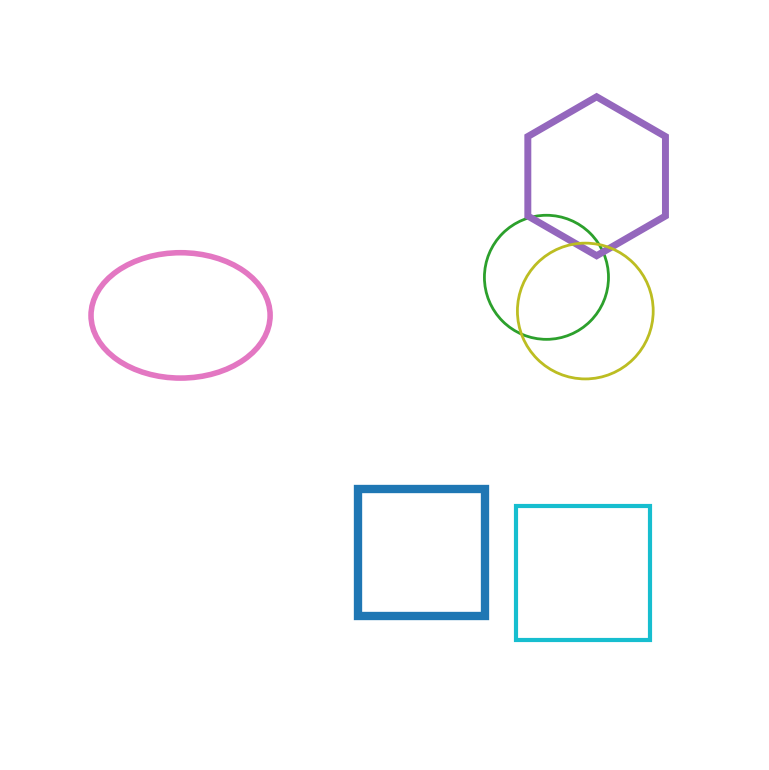[{"shape": "square", "thickness": 3, "radius": 0.41, "center": [0.547, 0.282]}, {"shape": "circle", "thickness": 1, "radius": 0.4, "center": [0.71, 0.64]}, {"shape": "hexagon", "thickness": 2.5, "radius": 0.52, "center": [0.775, 0.771]}, {"shape": "oval", "thickness": 2, "radius": 0.58, "center": [0.235, 0.59]}, {"shape": "circle", "thickness": 1, "radius": 0.44, "center": [0.76, 0.596]}, {"shape": "square", "thickness": 1.5, "radius": 0.43, "center": [0.757, 0.256]}]